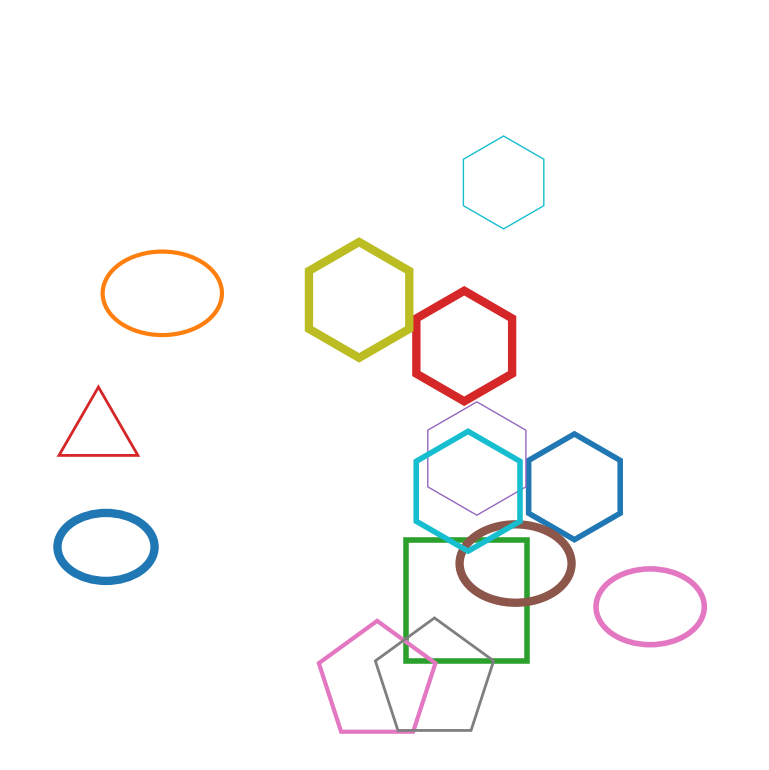[{"shape": "hexagon", "thickness": 2, "radius": 0.34, "center": [0.746, 0.368]}, {"shape": "oval", "thickness": 3, "radius": 0.32, "center": [0.138, 0.29]}, {"shape": "oval", "thickness": 1.5, "radius": 0.39, "center": [0.211, 0.619]}, {"shape": "square", "thickness": 2, "radius": 0.39, "center": [0.606, 0.22]}, {"shape": "triangle", "thickness": 1, "radius": 0.3, "center": [0.128, 0.438]}, {"shape": "hexagon", "thickness": 3, "radius": 0.36, "center": [0.603, 0.551]}, {"shape": "hexagon", "thickness": 0.5, "radius": 0.37, "center": [0.619, 0.405]}, {"shape": "oval", "thickness": 3, "radius": 0.36, "center": [0.67, 0.268]}, {"shape": "pentagon", "thickness": 1.5, "radius": 0.4, "center": [0.49, 0.114]}, {"shape": "oval", "thickness": 2, "radius": 0.35, "center": [0.844, 0.212]}, {"shape": "pentagon", "thickness": 1, "radius": 0.4, "center": [0.564, 0.117]}, {"shape": "hexagon", "thickness": 3, "radius": 0.38, "center": [0.466, 0.611]}, {"shape": "hexagon", "thickness": 2, "radius": 0.39, "center": [0.608, 0.362]}, {"shape": "hexagon", "thickness": 0.5, "radius": 0.3, "center": [0.654, 0.763]}]